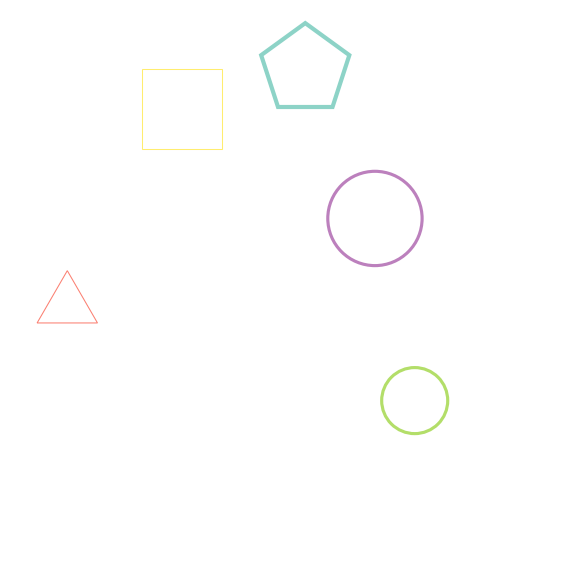[{"shape": "pentagon", "thickness": 2, "radius": 0.4, "center": [0.529, 0.879]}, {"shape": "triangle", "thickness": 0.5, "radius": 0.3, "center": [0.117, 0.47]}, {"shape": "circle", "thickness": 1.5, "radius": 0.29, "center": [0.718, 0.305]}, {"shape": "circle", "thickness": 1.5, "radius": 0.41, "center": [0.649, 0.621]}, {"shape": "square", "thickness": 0.5, "radius": 0.35, "center": [0.314, 0.81]}]